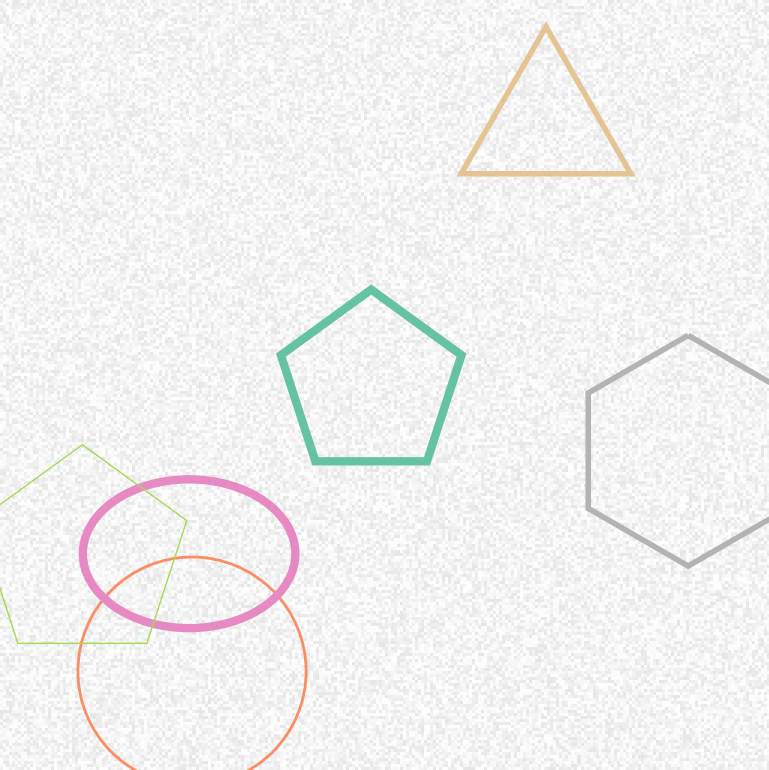[{"shape": "pentagon", "thickness": 3, "radius": 0.62, "center": [0.482, 0.501]}, {"shape": "circle", "thickness": 1, "radius": 0.74, "center": [0.249, 0.128]}, {"shape": "oval", "thickness": 3, "radius": 0.69, "center": [0.246, 0.281]}, {"shape": "pentagon", "thickness": 0.5, "radius": 0.71, "center": [0.107, 0.28]}, {"shape": "triangle", "thickness": 2, "radius": 0.64, "center": [0.709, 0.838]}, {"shape": "hexagon", "thickness": 2, "radius": 0.75, "center": [0.894, 0.415]}]